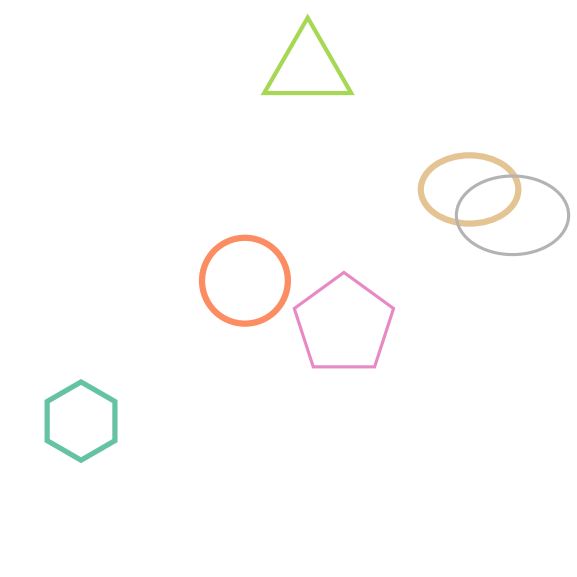[{"shape": "hexagon", "thickness": 2.5, "radius": 0.34, "center": [0.14, 0.27]}, {"shape": "circle", "thickness": 3, "radius": 0.37, "center": [0.424, 0.513]}, {"shape": "pentagon", "thickness": 1.5, "radius": 0.45, "center": [0.596, 0.437]}, {"shape": "triangle", "thickness": 2, "radius": 0.43, "center": [0.533, 0.882]}, {"shape": "oval", "thickness": 3, "radius": 0.42, "center": [0.813, 0.671]}, {"shape": "oval", "thickness": 1.5, "radius": 0.49, "center": [0.887, 0.626]}]